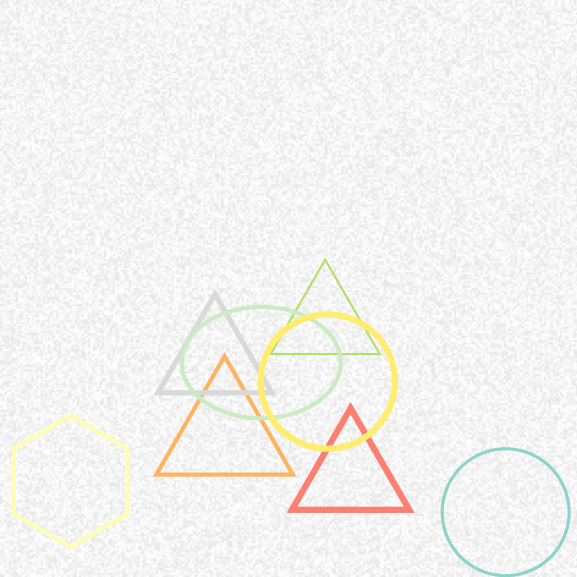[{"shape": "circle", "thickness": 1.5, "radius": 0.55, "center": [0.876, 0.112]}, {"shape": "hexagon", "thickness": 2, "radius": 0.57, "center": [0.122, 0.166]}, {"shape": "triangle", "thickness": 3, "radius": 0.59, "center": [0.607, 0.175]}, {"shape": "triangle", "thickness": 2, "radius": 0.68, "center": [0.389, 0.246]}, {"shape": "triangle", "thickness": 1, "radius": 0.55, "center": [0.563, 0.44]}, {"shape": "triangle", "thickness": 2.5, "radius": 0.57, "center": [0.372, 0.376]}, {"shape": "oval", "thickness": 2, "radius": 0.69, "center": [0.452, 0.371]}, {"shape": "circle", "thickness": 3, "radius": 0.58, "center": [0.568, 0.339]}]